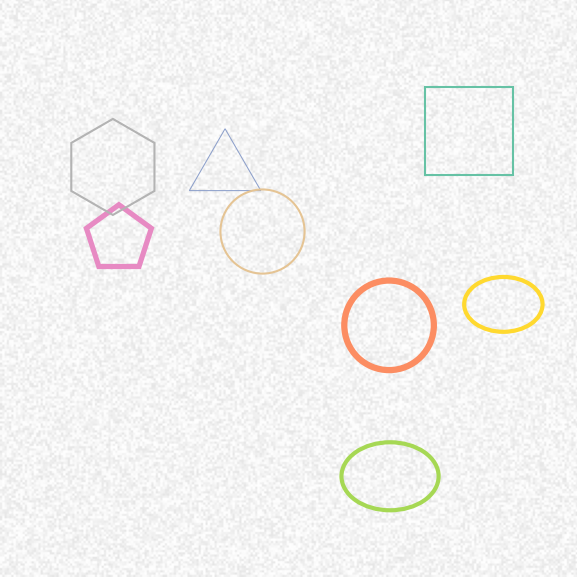[{"shape": "square", "thickness": 1, "radius": 0.38, "center": [0.812, 0.773]}, {"shape": "circle", "thickness": 3, "radius": 0.39, "center": [0.674, 0.436]}, {"shape": "triangle", "thickness": 0.5, "radius": 0.36, "center": [0.39, 0.705]}, {"shape": "pentagon", "thickness": 2.5, "radius": 0.3, "center": [0.206, 0.586]}, {"shape": "oval", "thickness": 2, "radius": 0.42, "center": [0.675, 0.174]}, {"shape": "oval", "thickness": 2, "radius": 0.34, "center": [0.872, 0.472]}, {"shape": "circle", "thickness": 1, "radius": 0.36, "center": [0.455, 0.598]}, {"shape": "hexagon", "thickness": 1, "radius": 0.42, "center": [0.195, 0.71]}]